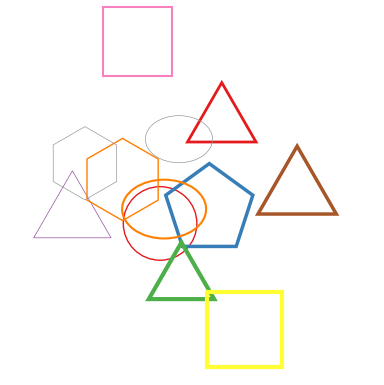[{"shape": "triangle", "thickness": 2, "radius": 0.51, "center": [0.576, 0.683]}, {"shape": "circle", "thickness": 1, "radius": 0.48, "center": [0.416, 0.42]}, {"shape": "pentagon", "thickness": 2.5, "radius": 0.59, "center": [0.544, 0.456]}, {"shape": "triangle", "thickness": 3, "radius": 0.49, "center": [0.471, 0.272]}, {"shape": "triangle", "thickness": 0.5, "radius": 0.58, "center": [0.188, 0.44]}, {"shape": "hexagon", "thickness": 1, "radius": 0.53, "center": [0.318, 0.534]}, {"shape": "oval", "thickness": 1.5, "radius": 0.55, "center": [0.426, 0.457]}, {"shape": "square", "thickness": 3, "radius": 0.49, "center": [0.634, 0.145]}, {"shape": "triangle", "thickness": 2.5, "radius": 0.59, "center": [0.772, 0.503]}, {"shape": "square", "thickness": 1.5, "radius": 0.45, "center": [0.358, 0.893]}, {"shape": "hexagon", "thickness": 0.5, "radius": 0.48, "center": [0.221, 0.576]}, {"shape": "oval", "thickness": 0.5, "radius": 0.44, "center": [0.465, 0.638]}]